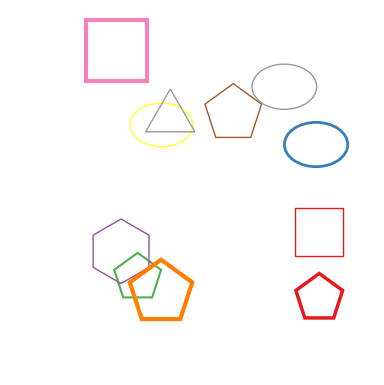[{"shape": "pentagon", "thickness": 2.5, "radius": 0.32, "center": [0.829, 0.226]}, {"shape": "square", "thickness": 1, "radius": 0.31, "center": [0.829, 0.398]}, {"shape": "oval", "thickness": 2, "radius": 0.41, "center": [0.821, 0.625]}, {"shape": "pentagon", "thickness": 1.5, "radius": 0.32, "center": [0.358, 0.279]}, {"shape": "hexagon", "thickness": 1, "radius": 0.42, "center": [0.314, 0.347]}, {"shape": "pentagon", "thickness": 3, "radius": 0.43, "center": [0.418, 0.24]}, {"shape": "oval", "thickness": 1, "radius": 0.41, "center": [0.42, 0.676]}, {"shape": "pentagon", "thickness": 1, "radius": 0.39, "center": [0.606, 0.706]}, {"shape": "square", "thickness": 3, "radius": 0.39, "center": [0.303, 0.869]}, {"shape": "oval", "thickness": 1, "radius": 0.42, "center": [0.738, 0.775]}, {"shape": "triangle", "thickness": 1, "radius": 0.37, "center": [0.442, 0.695]}]